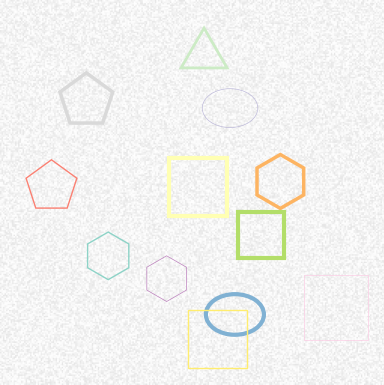[{"shape": "hexagon", "thickness": 1, "radius": 0.31, "center": [0.281, 0.335]}, {"shape": "square", "thickness": 3, "radius": 0.37, "center": [0.514, 0.515]}, {"shape": "oval", "thickness": 0.5, "radius": 0.36, "center": [0.597, 0.719]}, {"shape": "pentagon", "thickness": 1, "radius": 0.35, "center": [0.134, 0.516]}, {"shape": "oval", "thickness": 3, "radius": 0.38, "center": [0.61, 0.183]}, {"shape": "hexagon", "thickness": 2.5, "radius": 0.35, "center": [0.728, 0.529]}, {"shape": "square", "thickness": 3, "radius": 0.3, "center": [0.677, 0.39]}, {"shape": "square", "thickness": 0.5, "radius": 0.42, "center": [0.873, 0.201]}, {"shape": "pentagon", "thickness": 2.5, "radius": 0.36, "center": [0.224, 0.739]}, {"shape": "hexagon", "thickness": 0.5, "radius": 0.3, "center": [0.433, 0.276]}, {"shape": "triangle", "thickness": 2, "radius": 0.35, "center": [0.53, 0.858]}, {"shape": "square", "thickness": 1, "radius": 0.38, "center": [0.564, 0.12]}]